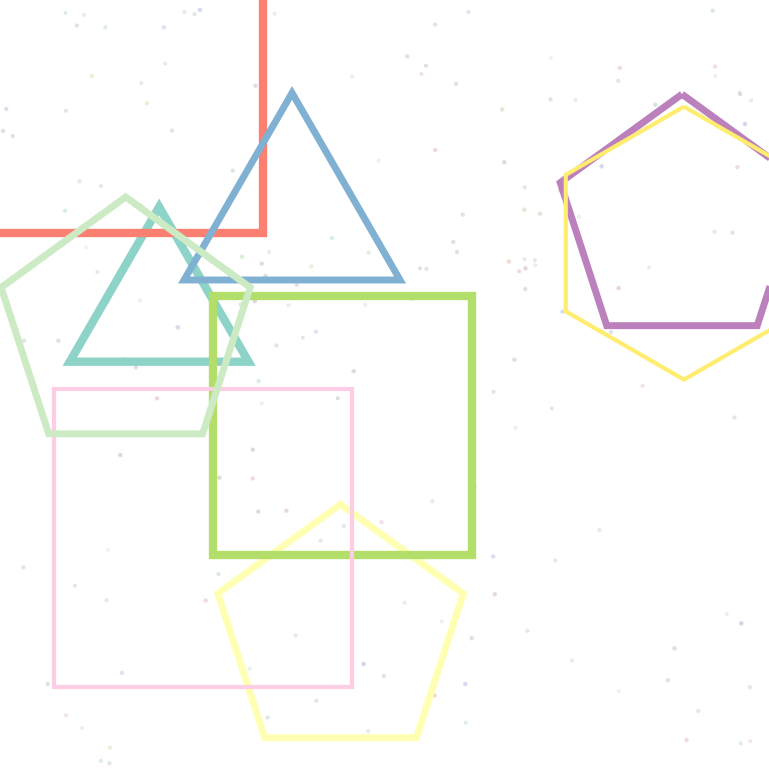[{"shape": "triangle", "thickness": 3, "radius": 0.67, "center": [0.207, 0.597]}, {"shape": "pentagon", "thickness": 2.5, "radius": 0.84, "center": [0.442, 0.177]}, {"shape": "square", "thickness": 3, "radius": 0.96, "center": [0.151, 0.888]}, {"shape": "triangle", "thickness": 2.5, "radius": 0.81, "center": [0.379, 0.717]}, {"shape": "square", "thickness": 3, "radius": 0.84, "center": [0.445, 0.448]}, {"shape": "square", "thickness": 1.5, "radius": 0.97, "center": [0.264, 0.301]}, {"shape": "pentagon", "thickness": 2.5, "radius": 0.83, "center": [0.886, 0.712]}, {"shape": "pentagon", "thickness": 2.5, "radius": 0.85, "center": [0.163, 0.574]}, {"shape": "hexagon", "thickness": 1.5, "radius": 0.89, "center": [0.888, 0.684]}]